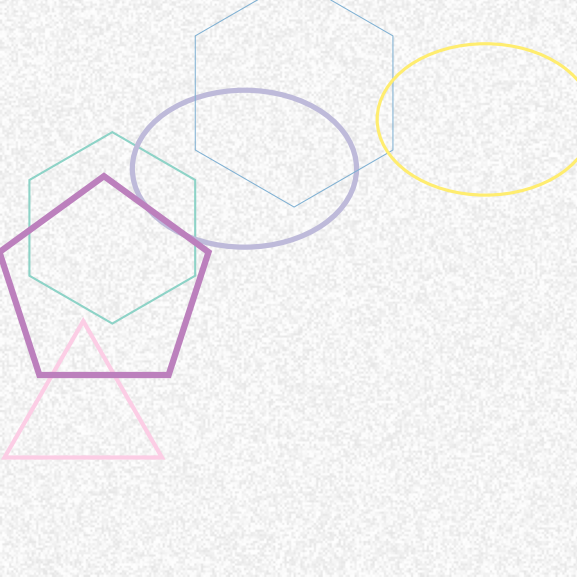[{"shape": "hexagon", "thickness": 1, "radius": 0.83, "center": [0.194, 0.605]}, {"shape": "oval", "thickness": 2.5, "radius": 0.97, "center": [0.423, 0.707]}, {"shape": "hexagon", "thickness": 0.5, "radius": 0.99, "center": [0.509, 0.838]}, {"shape": "triangle", "thickness": 2, "radius": 0.79, "center": [0.144, 0.286]}, {"shape": "pentagon", "thickness": 3, "radius": 0.95, "center": [0.18, 0.504]}, {"shape": "oval", "thickness": 1.5, "radius": 0.94, "center": [0.84, 0.792]}]